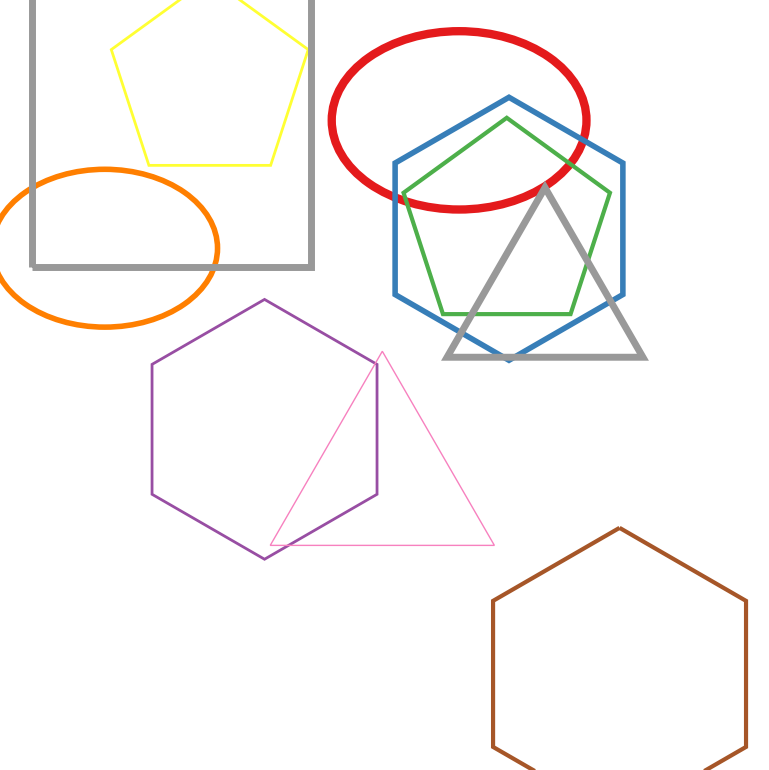[{"shape": "oval", "thickness": 3, "radius": 0.83, "center": [0.596, 0.844]}, {"shape": "hexagon", "thickness": 2, "radius": 0.85, "center": [0.661, 0.703]}, {"shape": "pentagon", "thickness": 1.5, "radius": 0.7, "center": [0.658, 0.706]}, {"shape": "hexagon", "thickness": 1, "radius": 0.84, "center": [0.344, 0.442]}, {"shape": "oval", "thickness": 2, "radius": 0.73, "center": [0.136, 0.678]}, {"shape": "pentagon", "thickness": 1, "radius": 0.67, "center": [0.272, 0.894]}, {"shape": "hexagon", "thickness": 1.5, "radius": 0.95, "center": [0.805, 0.125]}, {"shape": "triangle", "thickness": 0.5, "radius": 0.84, "center": [0.497, 0.376]}, {"shape": "square", "thickness": 2.5, "radius": 0.9, "center": [0.223, 0.833]}, {"shape": "triangle", "thickness": 2.5, "radius": 0.73, "center": [0.708, 0.609]}]